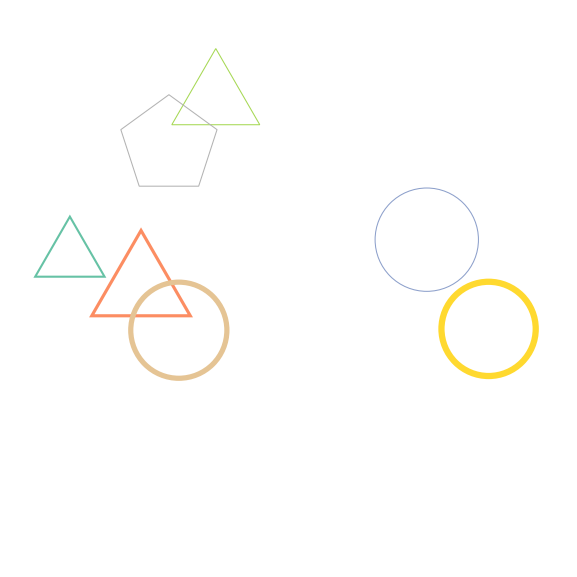[{"shape": "triangle", "thickness": 1, "radius": 0.35, "center": [0.121, 0.555]}, {"shape": "triangle", "thickness": 1.5, "radius": 0.49, "center": [0.244, 0.502]}, {"shape": "circle", "thickness": 0.5, "radius": 0.45, "center": [0.739, 0.584]}, {"shape": "triangle", "thickness": 0.5, "radius": 0.44, "center": [0.374, 0.827]}, {"shape": "circle", "thickness": 3, "radius": 0.41, "center": [0.846, 0.43]}, {"shape": "circle", "thickness": 2.5, "radius": 0.42, "center": [0.31, 0.427]}, {"shape": "pentagon", "thickness": 0.5, "radius": 0.44, "center": [0.293, 0.748]}]